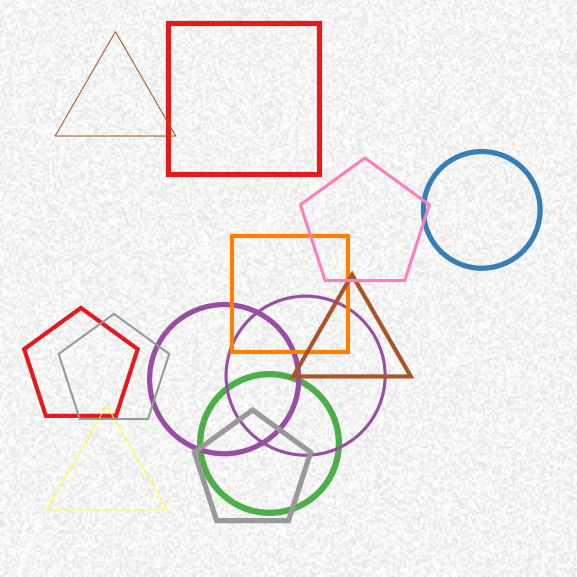[{"shape": "square", "thickness": 2.5, "radius": 0.65, "center": [0.422, 0.828]}, {"shape": "pentagon", "thickness": 2, "radius": 0.52, "center": [0.14, 0.363]}, {"shape": "circle", "thickness": 2.5, "radius": 0.51, "center": [0.834, 0.636]}, {"shape": "circle", "thickness": 3, "radius": 0.6, "center": [0.467, 0.231]}, {"shape": "circle", "thickness": 1.5, "radius": 0.69, "center": [0.529, 0.349]}, {"shape": "circle", "thickness": 2.5, "radius": 0.65, "center": [0.388, 0.343]}, {"shape": "square", "thickness": 2, "radius": 0.5, "center": [0.503, 0.49]}, {"shape": "triangle", "thickness": 0.5, "radius": 0.6, "center": [0.185, 0.176]}, {"shape": "triangle", "thickness": 0.5, "radius": 0.6, "center": [0.2, 0.824]}, {"shape": "triangle", "thickness": 2, "radius": 0.59, "center": [0.61, 0.406]}, {"shape": "pentagon", "thickness": 1.5, "radius": 0.59, "center": [0.632, 0.608]}, {"shape": "pentagon", "thickness": 2.5, "radius": 0.53, "center": [0.437, 0.183]}, {"shape": "pentagon", "thickness": 1, "radius": 0.5, "center": [0.197, 0.355]}]